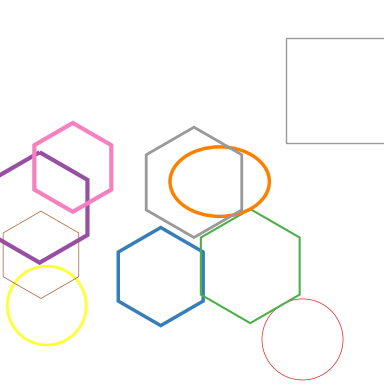[{"shape": "circle", "thickness": 0.5, "radius": 0.53, "center": [0.786, 0.118]}, {"shape": "hexagon", "thickness": 2.5, "radius": 0.64, "center": [0.417, 0.282]}, {"shape": "hexagon", "thickness": 1.5, "radius": 0.74, "center": [0.65, 0.309]}, {"shape": "hexagon", "thickness": 3, "radius": 0.72, "center": [0.103, 0.461]}, {"shape": "oval", "thickness": 2.5, "radius": 0.65, "center": [0.571, 0.528]}, {"shape": "circle", "thickness": 2, "radius": 0.51, "center": [0.122, 0.206]}, {"shape": "hexagon", "thickness": 0.5, "radius": 0.57, "center": [0.106, 0.338]}, {"shape": "hexagon", "thickness": 3, "radius": 0.58, "center": [0.189, 0.565]}, {"shape": "hexagon", "thickness": 2, "radius": 0.72, "center": [0.504, 0.526]}, {"shape": "square", "thickness": 1, "radius": 0.68, "center": [0.879, 0.765]}]